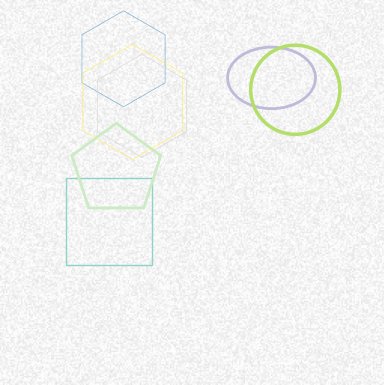[{"shape": "square", "thickness": 1, "radius": 0.56, "center": [0.284, 0.424]}, {"shape": "oval", "thickness": 2, "radius": 0.57, "center": [0.705, 0.798]}, {"shape": "hexagon", "thickness": 0.5, "radius": 0.62, "center": [0.321, 0.847]}, {"shape": "circle", "thickness": 2.5, "radius": 0.58, "center": [0.767, 0.767]}, {"shape": "hexagon", "thickness": 0.5, "radius": 0.67, "center": [0.369, 0.725]}, {"shape": "pentagon", "thickness": 2, "radius": 0.61, "center": [0.302, 0.558]}, {"shape": "hexagon", "thickness": 0.5, "radius": 0.75, "center": [0.345, 0.736]}]